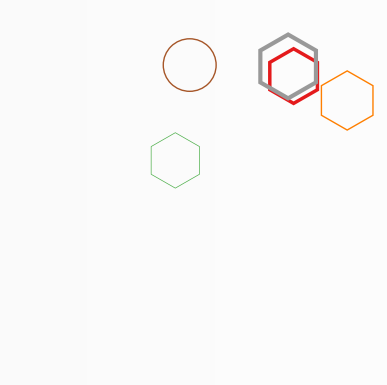[{"shape": "hexagon", "thickness": 2.5, "radius": 0.35, "center": [0.758, 0.802]}, {"shape": "hexagon", "thickness": 0.5, "radius": 0.36, "center": [0.452, 0.583]}, {"shape": "hexagon", "thickness": 1, "radius": 0.38, "center": [0.896, 0.739]}, {"shape": "circle", "thickness": 1, "radius": 0.34, "center": [0.49, 0.831]}, {"shape": "hexagon", "thickness": 3, "radius": 0.41, "center": [0.744, 0.827]}]